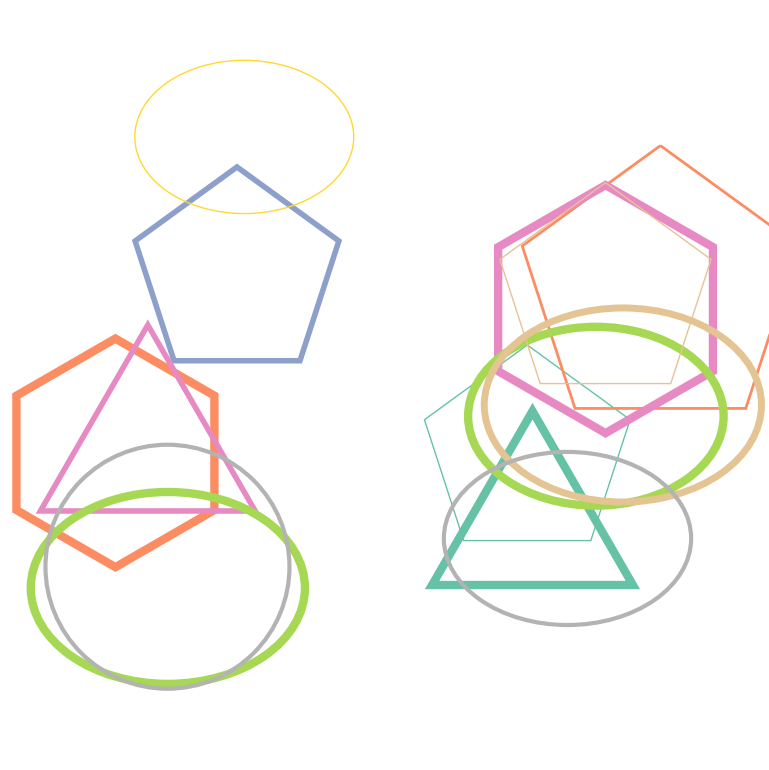[{"shape": "triangle", "thickness": 3, "radius": 0.75, "center": [0.692, 0.316]}, {"shape": "pentagon", "thickness": 0.5, "radius": 0.7, "center": [0.685, 0.412]}, {"shape": "pentagon", "thickness": 1, "radius": 0.94, "center": [0.858, 0.622]}, {"shape": "hexagon", "thickness": 3, "radius": 0.74, "center": [0.15, 0.412]}, {"shape": "pentagon", "thickness": 2, "radius": 0.7, "center": [0.308, 0.644]}, {"shape": "triangle", "thickness": 2, "radius": 0.81, "center": [0.192, 0.417]}, {"shape": "hexagon", "thickness": 3, "radius": 0.81, "center": [0.786, 0.599]}, {"shape": "oval", "thickness": 3, "radius": 0.89, "center": [0.218, 0.236]}, {"shape": "oval", "thickness": 3, "radius": 0.83, "center": [0.774, 0.459]}, {"shape": "oval", "thickness": 0.5, "radius": 0.71, "center": [0.317, 0.822]}, {"shape": "pentagon", "thickness": 0.5, "radius": 0.72, "center": [0.786, 0.619]}, {"shape": "oval", "thickness": 2.5, "radius": 0.9, "center": [0.809, 0.474]}, {"shape": "circle", "thickness": 1.5, "radius": 0.79, "center": [0.217, 0.264]}, {"shape": "oval", "thickness": 1.5, "radius": 0.8, "center": [0.737, 0.301]}]